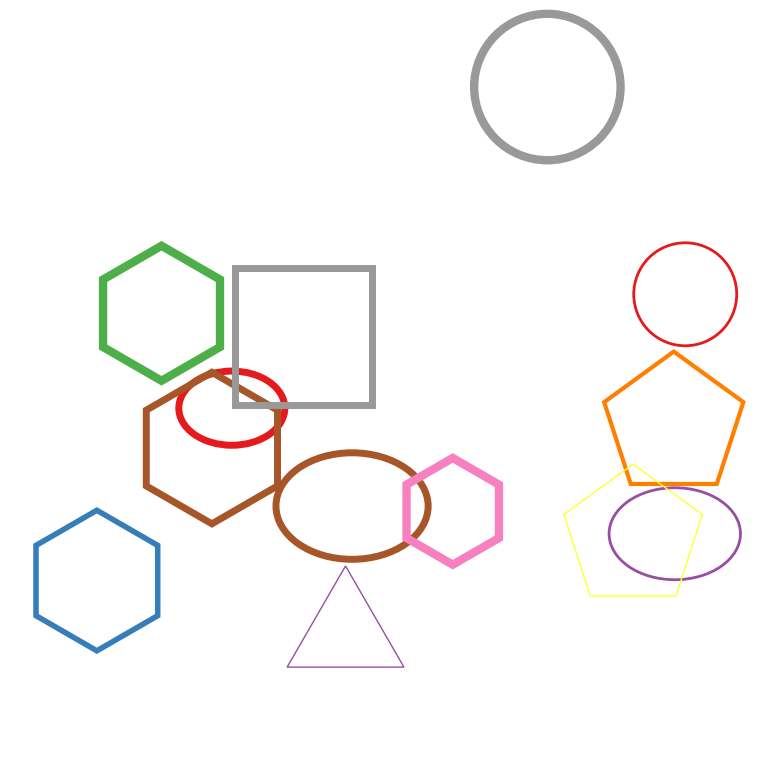[{"shape": "oval", "thickness": 2.5, "radius": 0.34, "center": [0.301, 0.47]}, {"shape": "circle", "thickness": 1, "radius": 0.33, "center": [0.89, 0.618]}, {"shape": "hexagon", "thickness": 2, "radius": 0.46, "center": [0.126, 0.246]}, {"shape": "hexagon", "thickness": 3, "radius": 0.44, "center": [0.21, 0.593]}, {"shape": "oval", "thickness": 1, "radius": 0.43, "center": [0.876, 0.307]}, {"shape": "triangle", "thickness": 0.5, "radius": 0.44, "center": [0.449, 0.177]}, {"shape": "pentagon", "thickness": 1.5, "radius": 0.48, "center": [0.875, 0.448]}, {"shape": "pentagon", "thickness": 0.5, "radius": 0.47, "center": [0.822, 0.303]}, {"shape": "hexagon", "thickness": 2.5, "radius": 0.49, "center": [0.275, 0.418]}, {"shape": "oval", "thickness": 2.5, "radius": 0.49, "center": [0.457, 0.343]}, {"shape": "hexagon", "thickness": 3, "radius": 0.35, "center": [0.588, 0.336]}, {"shape": "circle", "thickness": 3, "radius": 0.48, "center": [0.711, 0.887]}, {"shape": "square", "thickness": 2.5, "radius": 0.44, "center": [0.394, 0.564]}]